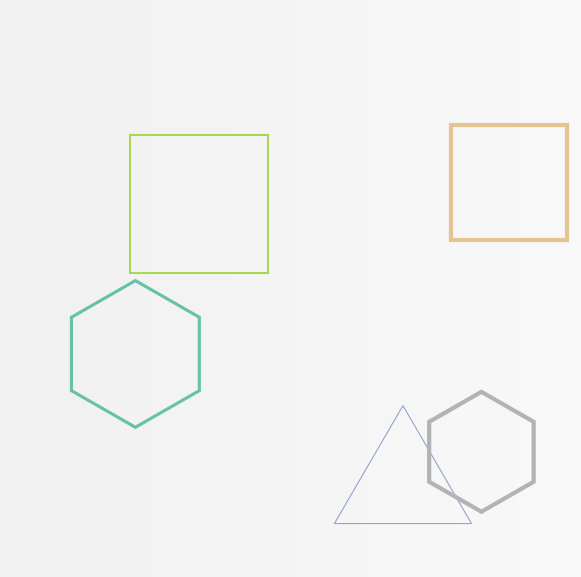[{"shape": "hexagon", "thickness": 1.5, "radius": 0.64, "center": [0.233, 0.386]}, {"shape": "triangle", "thickness": 0.5, "radius": 0.68, "center": [0.693, 0.161]}, {"shape": "square", "thickness": 1, "radius": 0.6, "center": [0.342, 0.645]}, {"shape": "square", "thickness": 2, "radius": 0.5, "center": [0.876, 0.683]}, {"shape": "hexagon", "thickness": 2, "radius": 0.52, "center": [0.828, 0.217]}]